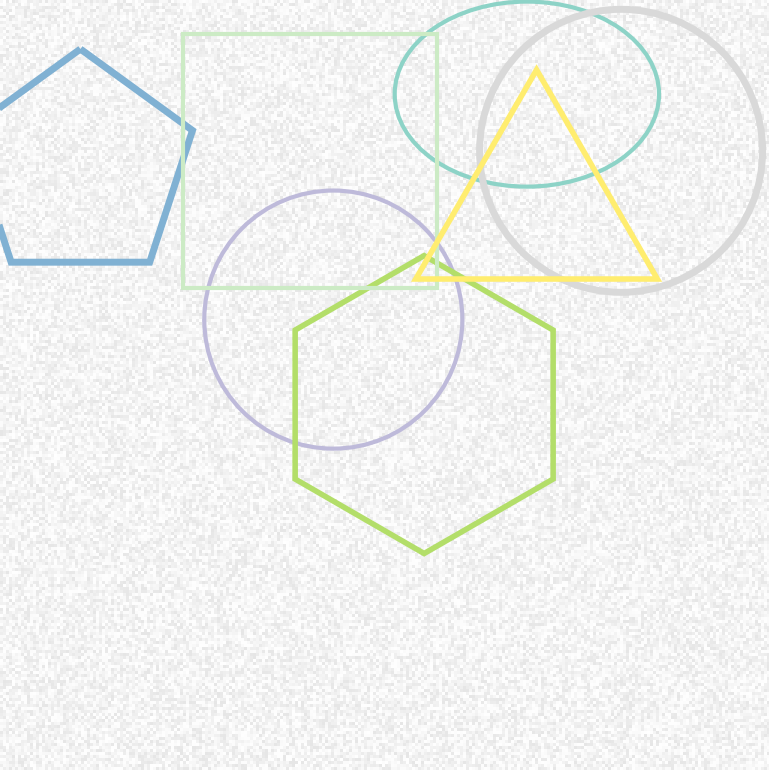[{"shape": "oval", "thickness": 1.5, "radius": 0.86, "center": [0.684, 0.878]}, {"shape": "circle", "thickness": 1.5, "radius": 0.84, "center": [0.433, 0.585]}, {"shape": "pentagon", "thickness": 2.5, "radius": 0.77, "center": [0.104, 0.783]}, {"shape": "hexagon", "thickness": 2, "radius": 0.97, "center": [0.551, 0.475]}, {"shape": "circle", "thickness": 2.5, "radius": 0.92, "center": [0.807, 0.804]}, {"shape": "square", "thickness": 1.5, "radius": 0.82, "center": [0.403, 0.791]}, {"shape": "triangle", "thickness": 2, "radius": 0.91, "center": [0.697, 0.728]}]